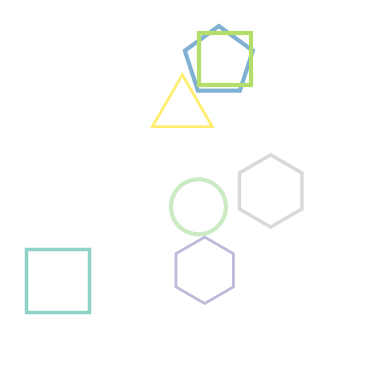[{"shape": "square", "thickness": 2.5, "radius": 0.41, "center": [0.149, 0.272]}, {"shape": "hexagon", "thickness": 2, "radius": 0.43, "center": [0.532, 0.298]}, {"shape": "pentagon", "thickness": 3, "radius": 0.46, "center": [0.568, 0.84]}, {"shape": "square", "thickness": 3, "radius": 0.34, "center": [0.585, 0.847]}, {"shape": "hexagon", "thickness": 2.5, "radius": 0.47, "center": [0.703, 0.504]}, {"shape": "circle", "thickness": 3, "radius": 0.36, "center": [0.515, 0.463]}, {"shape": "triangle", "thickness": 2, "radius": 0.45, "center": [0.474, 0.716]}]